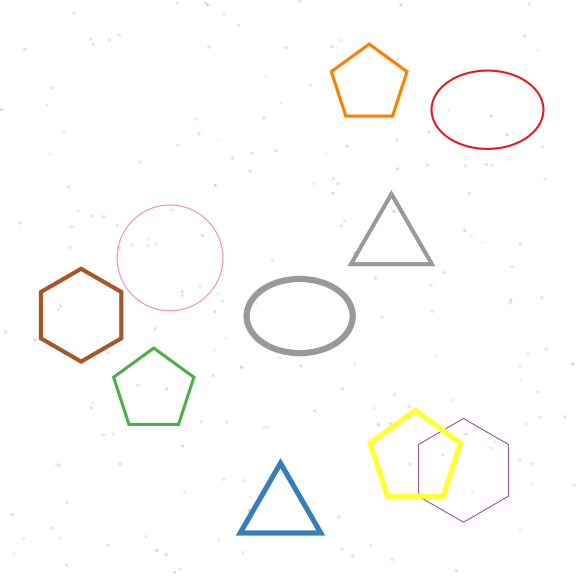[{"shape": "oval", "thickness": 1, "radius": 0.48, "center": [0.844, 0.809]}, {"shape": "triangle", "thickness": 2.5, "radius": 0.4, "center": [0.486, 0.116]}, {"shape": "pentagon", "thickness": 1.5, "radius": 0.37, "center": [0.266, 0.323]}, {"shape": "hexagon", "thickness": 0.5, "radius": 0.45, "center": [0.803, 0.185]}, {"shape": "pentagon", "thickness": 1.5, "radius": 0.34, "center": [0.639, 0.854]}, {"shape": "pentagon", "thickness": 2.5, "radius": 0.41, "center": [0.719, 0.206]}, {"shape": "hexagon", "thickness": 2, "radius": 0.4, "center": [0.14, 0.453]}, {"shape": "circle", "thickness": 0.5, "radius": 0.46, "center": [0.294, 0.553]}, {"shape": "triangle", "thickness": 2, "radius": 0.41, "center": [0.678, 0.582]}, {"shape": "oval", "thickness": 3, "radius": 0.46, "center": [0.519, 0.452]}]